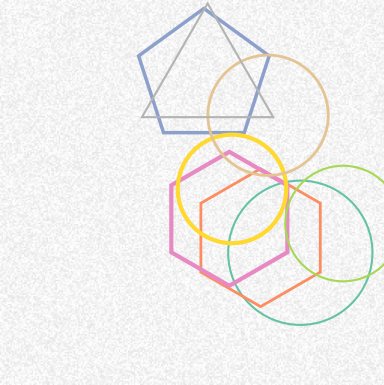[{"shape": "circle", "thickness": 1.5, "radius": 0.94, "center": [0.78, 0.343]}, {"shape": "hexagon", "thickness": 2, "radius": 0.9, "center": [0.677, 0.383]}, {"shape": "pentagon", "thickness": 2.5, "radius": 0.89, "center": [0.53, 0.8]}, {"shape": "hexagon", "thickness": 3, "radius": 0.87, "center": [0.596, 0.432]}, {"shape": "circle", "thickness": 1.5, "radius": 0.75, "center": [0.891, 0.419]}, {"shape": "circle", "thickness": 3, "radius": 0.7, "center": [0.603, 0.509]}, {"shape": "circle", "thickness": 2, "radius": 0.78, "center": [0.696, 0.701]}, {"shape": "triangle", "thickness": 1.5, "radius": 0.98, "center": [0.539, 0.794]}]